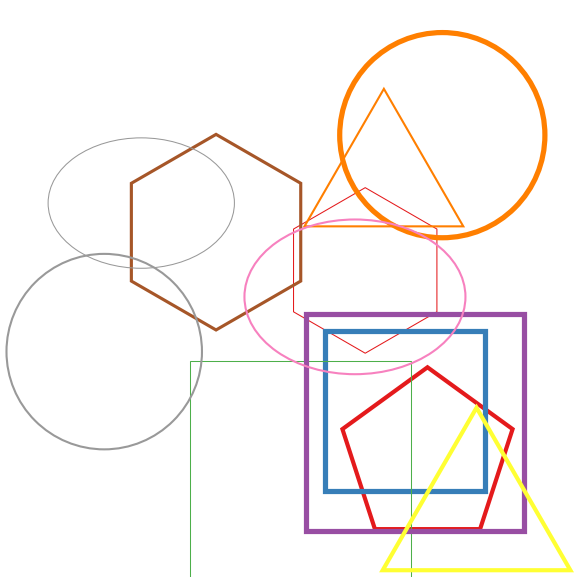[{"shape": "hexagon", "thickness": 0.5, "radius": 0.72, "center": [0.632, 0.531]}, {"shape": "pentagon", "thickness": 2, "radius": 0.77, "center": [0.74, 0.208]}, {"shape": "square", "thickness": 2.5, "radius": 0.69, "center": [0.702, 0.287]}, {"shape": "square", "thickness": 0.5, "radius": 0.96, "center": [0.52, 0.183]}, {"shape": "square", "thickness": 2.5, "radius": 0.94, "center": [0.718, 0.267]}, {"shape": "triangle", "thickness": 1, "radius": 0.79, "center": [0.665, 0.687]}, {"shape": "circle", "thickness": 2.5, "radius": 0.89, "center": [0.766, 0.765]}, {"shape": "triangle", "thickness": 2, "radius": 0.94, "center": [0.825, 0.106]}, {"shape": "hexagon", "thickness": 1.5, "radius": 0.85, "center": [0.374, 0.597]}, {"shape": "oval", "thickness": 1, "radius": 0.96, "center": [0.615, 0.485]}, {"shape": "oval", "thickness": 0.5, "radius": 0.81, "center": [0.245, 0.648]}, {"shape": "circle", "thickness": 1, "radius": 0.85, "center": [0.18, 0.39]}]